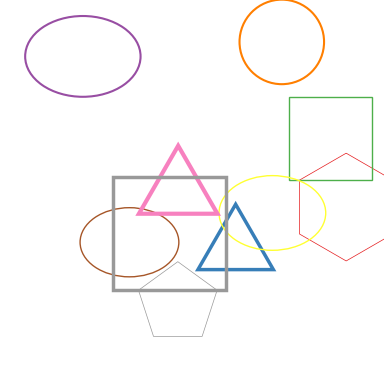[{"shape": "hexagon", "thickness": 0.5, "radius": 0.7, "center": [0.899, 0.462]}, {"shape": "triangle", "thickness": 2.5, "radius": 0.57, "center": [0.612, 0.356]}, {"shape": "square", "thickness": 1, "radius": 0.54, "center": [0.858, 0.639]}, {"shape": "oval", "thickness": 1.5, "radius": 0.75, "center": [0.215, 0.854]}, {"shape": "circle", "thickness": 1.5, "radius": 0.55, "center": [0.732, 0.891]}, {"shape": "oval", "thickness": 1, "radius": 0.69, "center": [0.708, 0.447]}, {"shape": "oval", "thickness": 1, "radius": 0.64, "center": [0.336, 0.371]}, {"shape": "triangle", "thickness": 3, "radius": 0.59, "center": [0.463, 0.504]}, {"shape": "pentagon", "thickness": 0.5, "radius": 0.54, "center": [0.462, 0.213]}, {"shape": "square", "thickness": 2.5, "radius": 0.73, "center": [0.44, 0.394]}]